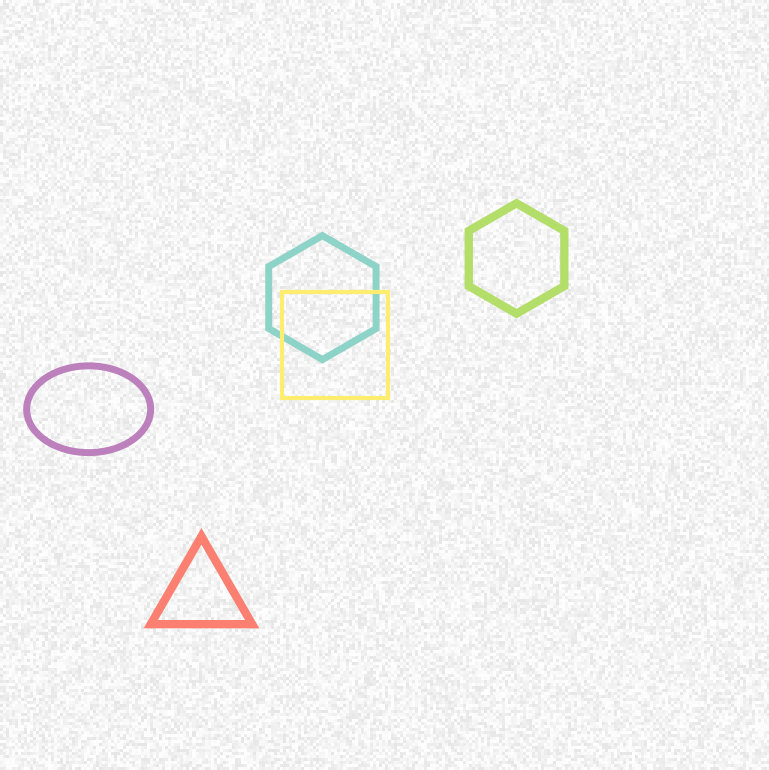[{"shape": "hexagon", "thickness": 2.5, "radius": 0.4, "center": [0.419, 0.614]}, {"shape": "triangle", "thickness": 3, "radius": 0.38, "center": [0.262, 0.227]}, {"shape": "hexagon", "thickness": 3, "radius": 0.36, "center": [0.671, 0.664]}, {"shape": "oval", "thickness": 2.5, "radius": 0.4, "center": [0.115, 0.469]}, {"shape": "square", "thickness": 1.5, "radius": 0.34, "center": [0.435, 0.552]}]